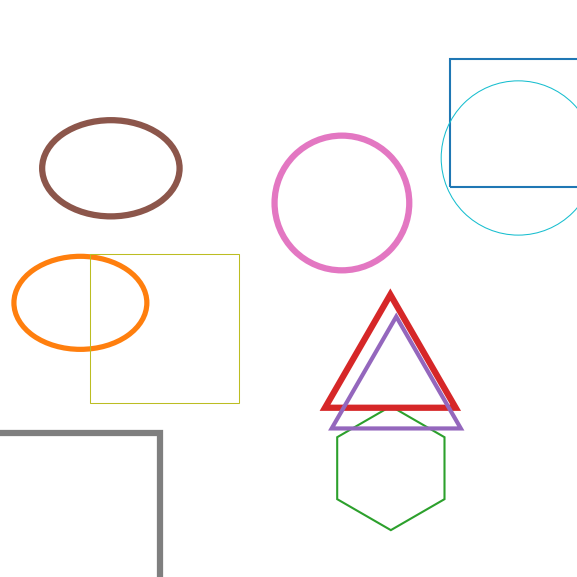[{"shape": "square", "thickness": 1, "radius": 0.56, "center": [0.891, 0.786]}, {"shape": "oval", "thickness": 2.5, "radius": 0.58, "center": [0.139, 0.475]}, {"shape": "hexagon", "thickness": 1, "radius": 0.54, "center": [0.677, 0.188]}, {"shape": "triangle", "thickness": 3, "radius": 0.65, "center": [0.676, 0.358]}, {"shape": "triangle", "thickness": 2, "radius": 0.65, "center": [0.686, 0.322]}, {"shape": "oval", "thickness": 3, "radius": 0.59, "center": [0.192, 0.708]}, {"shape": "circle", "thickness": 3, "radius": 0.58, "center": [0.592, 0.648]}, {"shape": "square", "thickness": 3, "radius": 0.74, "center": [0.131, 0.102]}, {"shape": "square", "thickness": 0.5, "radius": 0.64, "center": [0.285, 0.43]}, {"shape": "circle", "thickness": 0.5, "radius": 0.67, "center": [0.898, 0.726]}]